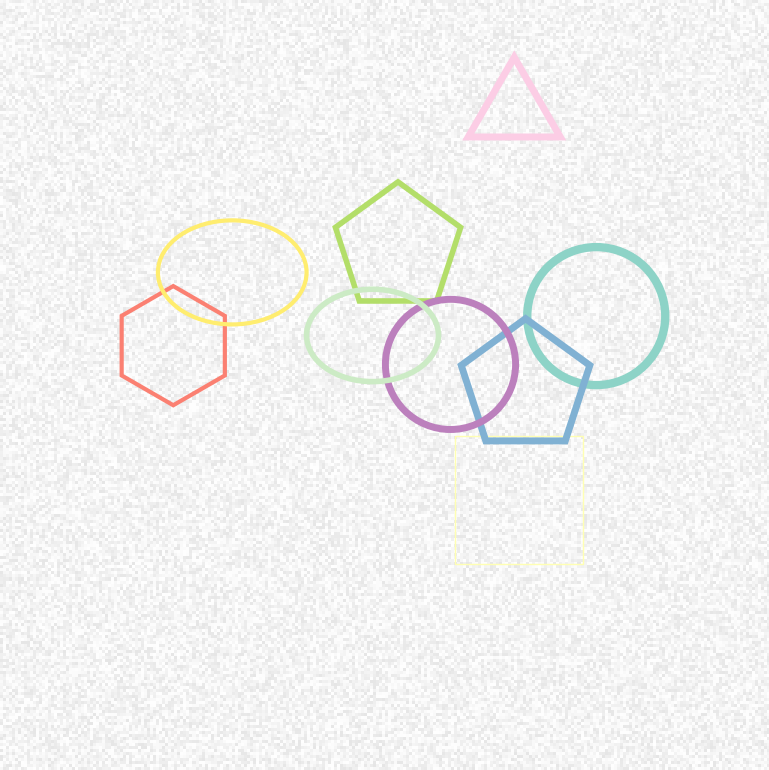[{"shape": "circle", "thickness": 3, "radius": 0.45, "center": [0.774, 0.589]}, {"shape": "square", "thickness": 0.5, "radius": 0.42, "center": [0.674, 0.351]}, {"shape": "hexagon", "thickness": 1.5, "radius": 0.39, "center": [0.225, 0.551]}, {"shape": "pentagon", "thickness": 2.5, "radius": 0.44, "center": [0.683, 0.498]}, {"shape": "pentagon", "thickness": 2, "radius": 0.43, "center": [0.517, 0.678]}, {"shape": "triangle", "thickness": 2.5, "radius": 0.35, "center": [0.668, 0.857]}, {"shape": "circle", "thickness": 2.5, "radius": 0.42, "center": [0.585, 0.527]}, {"shape": "oval", "thickness": 2, "radius": 0.43, "center": [0.484, 0.564]}, {"shape": "oval", "thickness": 1.5, "radius": 0.48, "center": [0.302, 0.646]}]